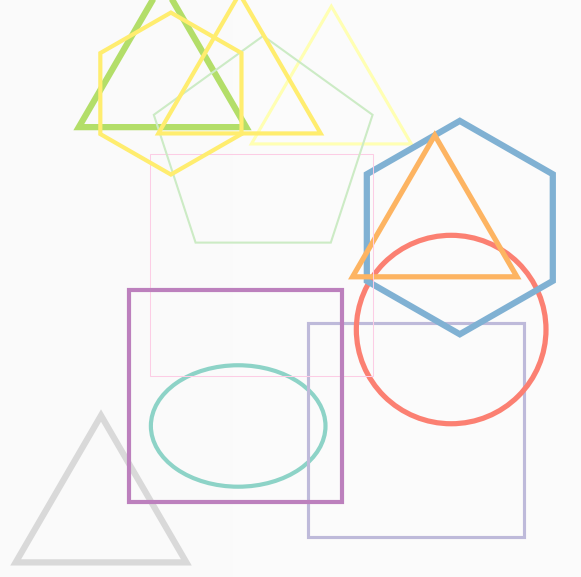[{"shape": "oval", "thickness": 2, "radius": 0.75, "center": [0.41, 0.262]}, {"shape": "triangle", "thickness": 1.5, "radius": 0.79, "center": [0.57, 0.829]}, {"shape": "square", "thickness": 1.5, "radius": 0.93, "center": [0.715, 0.255]}, {"shape": "circle", "thickness": 2.5, "radius": 0.82, "center": [0.776, 0.429]}, {"shape": "hexagon", "thickness": 3, "radius": 0.92, "center": [0.791, 0.605]}, {"shape": "triangle", "thickness": 2.5, "radius": 0.82, "center": [0.748, 0.601]}, {"shape": "triangle", "thickness": 3, "radius": 0.83, "center": [0.28, 0.862]}, {"shape": "square", "thickness": 0.5, "radius": 0.96, "center": [0.45, 0.54]}, {"shape": "triangle", "thickness": 3, "radius": 0.85, "center": [0.174, 0.11]}, {"shape": "square", "thickness": 2, "radius": 0.92, "center": [0.405, 0.314]}, {"shape": "pentagon", "thickness": 1, "radius": 0.99, "center": [0.453, 0.739]}, {"shape": "hexagon", "thickness": 2, "radius": 0.7, "center": [0.294, 0.837]}, {"shape": "triangle", "thickness": 2, "radius": 0.81, "center": [0.412, 0.849]}]